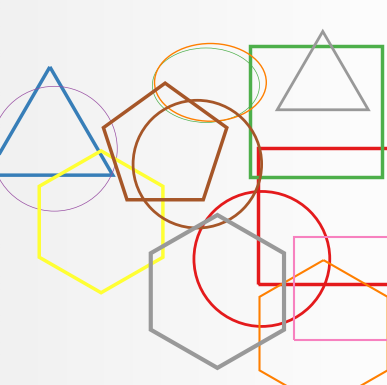[{"shape": "circle", "thickness": 2, "radius": 0.88, "center": [0.676, 0.327]}, {"shape": "square", "thickness": 2.5, "radius": 0.88, "center": [0.841, 0.439]}, {"shape": "triangle", "thickness": 2.5, "radius": 0.94, "center": [0.129, 0.639]}, {"shape": "square", "thickness": 2.5, "radius": 0.85, "center": [0.816, 0.711]}, {"shape": "oval", "thickness": 0.5, "radius": 0.69, "center": [0.531, 0.779]}, {"shape": "circle", "thickness": 0.5, "radius": 0.81, "center": [0.14, 0.614]}, {"shape": "oval", "thickness": 1, "radius": 0.72, "center": [0.543, 0.786]}, {"shape": "hexagon", "thickness": 1.5, "radius": 0.95, "center": [0.835, 0.134]}, {"shape": "hexagon", "thickness": 2.5, "radius": 0.92, "center": [0.261, 0.424]}, {"shape": "circle", "thickness": 2, "radius": 0.83, "center": [0.509, 0.574]}, {"shape": "pentagon", "thickness": 2.5, "radius": 0.84, "center": [0.426, 0.617]}, {"shape": "square", "thickness": 1.5, "radius": 0.67, "center": [0.892, 0.251]}, {"shape": "hexagon", "thickness": 3, "radius": 0.99, "center": [0.561, 0.243]}, {"shape": "triangle", "thickness": 2, "radius": 0.68, "center": [0.833, 0.783]}]